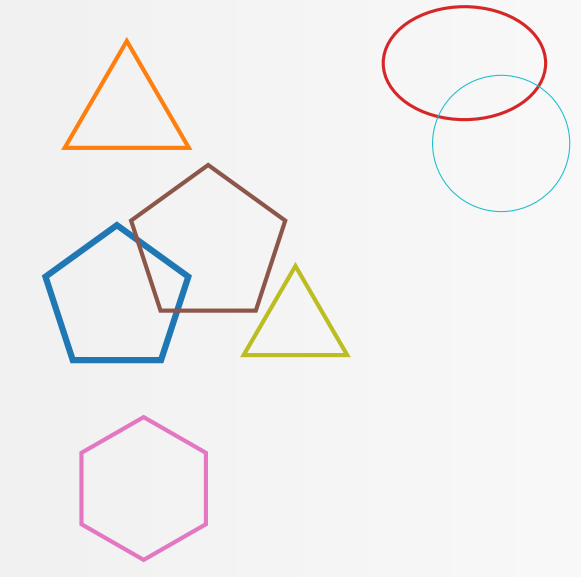[{"shape": "pentagon", "thickness": 3, "radius": 0.65, "center": [0.201, 0.48]}, {"shape": "triangle", "thickness": 2, "radius": 0.62, "center": [0.218, 0.805]}, {"shape": "oval", "thickness": 1.5, "radius": 0.7, "center": [0.799, 0.89]}, {"shape": "pentagon", "thickness": 2, "radius": 0.7, "center": [0.358, 0.574]}, {"shape": "hexagon", "thickness": 2, "radius": 0.62, "center": [0.247, 0.153]}, {"shape": "triangle", "thickness": 2, "radius": 0.51, "center": [0.508, 0.436]}, {"shape": "circle", "thickness": 0.5, "radius": 0.59, "center": [0.862, 0.751]}]